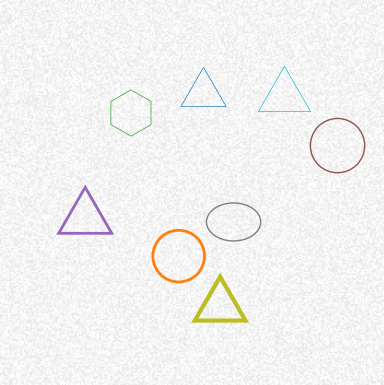[{"shape": "triangle", "thickness": 0.5, "radius": 0.34, "center": [0.529, 0.757]}, {"shape": "circle", "thickness": 2, "radius": 0.34, "center": [0.464, 0.335]}, {"shape": "hexagon", "thickness": 0.5, "radius": 0.3, "center": [0.34, 0.706]}, {"shape": "triangle", "thickness": 2, "radius": 0.4, "center": [0.221, 0.434]}, {"shape": "circle", "thickness": 1, "radius": 0.35, "center": [0.877, 0.622]}, {"shape": "oval", "thickness": 1, "radius": 0.35, "center": [0.607, 0.423]}, {"shape": "triangle", "thickness": 3, "radius": 0.38, "center": [0.572, 0.205]}, {"shape": "triangle", "thickness": 0.5, "radius": 0.39, "center": [0.739, 0.749]}]